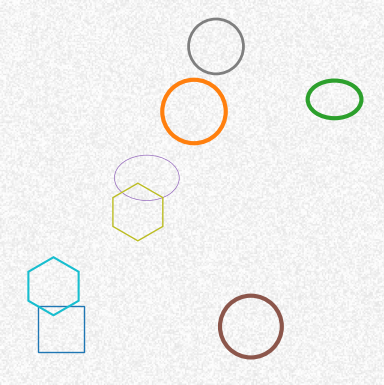[{"shape": "square", "thickness": 1, "radius": 0.3, "center": [0.158, 0.146]}, {"shape": "circle", "thickness": 3, "radius": 0.41, "center": [0.504, 0.71]}, {"shape": "oval", "thickness": 3, "radius": 0.35, "center": [0.869, 0.742]}, {"shape": "oval", "thickness": 0.5, "radius": 0.42, "center": [0.381, 0.538]}, {"shape": "circle", "thickness": 3, "radius": 0.4, "center": [0.652, 0.152]}, {"shape": "circle", "thickness": 2, "radius": 0.36, "center": [0.561, 0.879]}, {"shape": "hexagon", "thickness": 1, "radius": 0.37, "center": [0.358, 0.449]}, {"shape": "hexagon", "thickness": 1.5, "radius": 0.38, "center": [0.139, 0.256]}]